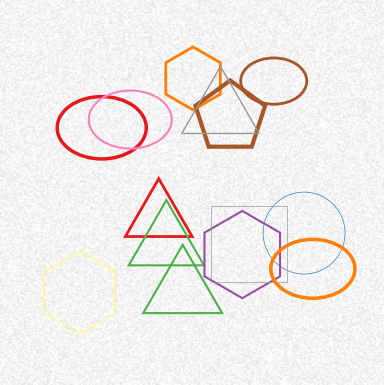[{"shape": "triangle", "thickness": 2, "radius": 0.5, "center": [0.412, 0.436]}, {"shape": "oval", "thickness": 2.5, "radius": 0.58, "center": [0.264, 0.668]}, {"shape": "circle", "thickness": 0.5, "radius": 0.53, "center": [0.79, 0.395]}, {"shape": "triangle", "thickness": 1.5, "radius": 0.59, "center": [0.474, 0.246]}, {"shape": "triangle", "thickness": 1.5, "radius": 0.56, "center": [0.432, 0.367]}, {"shape": "hexagon", "thickness": 1.5, "radius": 0.57, "center": [0.629, 0.339]}, {"shape": "hexagon", "thickness": 2, "radius": 0.41, "center": [0.501, 0.796]}, {"shape": "oval", "thickness": 2.5, "radius": 0.55, "center": [0.813, 0.302]}, {"shape": "hexagon", "thickness": 0.5, "radius": 0.54, "center": [0.207, 0.241]}, {"shape": "oval", "thickness": 2, "radius": 0.43, "center": [0.711, 0.789]}, {"shape": "pentagon", "thickness": 3, "radius": 0.48, "center": [0.598, 0.696]}, {"shape": "oval", "thickness": 1.5, "radius": 0.54, "center": [0.338, 0.689]}, {"shape": "triangle", "thickness": 1, "radius": 0.58, "center": [0.573, 0.711]}, {"shape": "square", "thickness": 0.5, "radius": 0.49, "center": [0.646, 0.365]}]